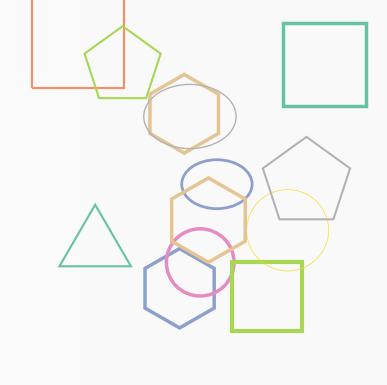[{"shape": "square", "thickness": 2.5, "radius": 0.53, "center": [0.836, 0.832]}, {"shape": "triangle", "thickness": 1.5, "radius": 0.53, "center": [0.246, 0.362]}, {"shape": "square", "thickness": 1.5, "radius": 0.59, "center": [0.201, 0.89]}, {"shape": "oval", "thickness": 2, "radius": 0.45, "center": [0.56, 0.522]}, {"shape": "hexagon", "thickness": 2.5, "radius": 0.52, "center": [0.463, 0.251]}, {"shape": "circle", "thickness": 2.5, "radius": 0.44, "center": [0.517, 0.318]}, {"shape": "pentagon", "thickness": 1.5, "radius": 0.52, "center": [0.316, 0.829]}, {"shape": "square", "thickness": 3, "radius": 0.45, "center": [0.689, 0.231]}, {"shape": "circle", "thickness": 0.5, "radius": 0.53, "center": [0.742, 0.402]}, {"shape": "hexagon", "thickness": 2.5, "radius": 0.55, "center": [0.538, 0.428]}, {"shape": "hexagon", "thickness": 2.5, "radius": 0.51, "center": [0.475, 0.704]}, {"shape": "oval", "thickness": 1, "radius": 0.6, "center": [0.49, 0.697]}, {"shape": "pentagon", "thickness": 1.5, "radius": 0.59, "center": [0.791, 0.526]}]